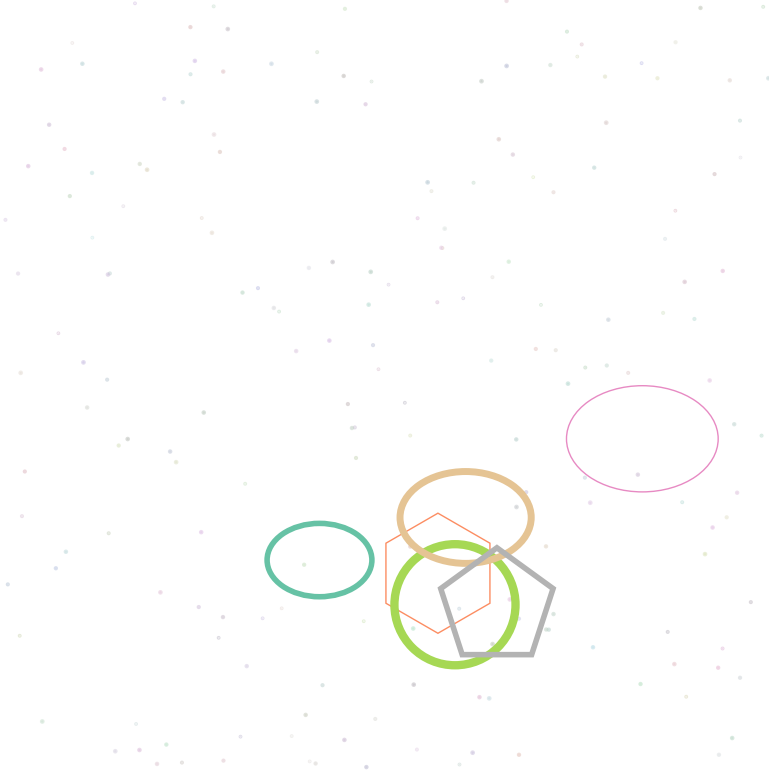[{"shape": "oval", "thickness": 2, "radius": 0.34, "center": [0.415, 0.273]}, {"shape": "hexagon", "thickness": 0.5, "radius": 0.39, "center": [0.569, 0.256]}, {"shape": "oval", "thickness": 0.5, "radius": 0.49, "center": [0.834, 0.43]}, {"shape": "circle", "thickness": 3, "radius": 0.39, "center": [0.591, 0.215]}, {"shape": "oval", "thickness": 2.5, "radius": 0.43, "center": [0.605, 0.328]}, {"shape": "pentagon", "thickness": 2, "radius": 0.38, "center": [0.645, 0.212]}]